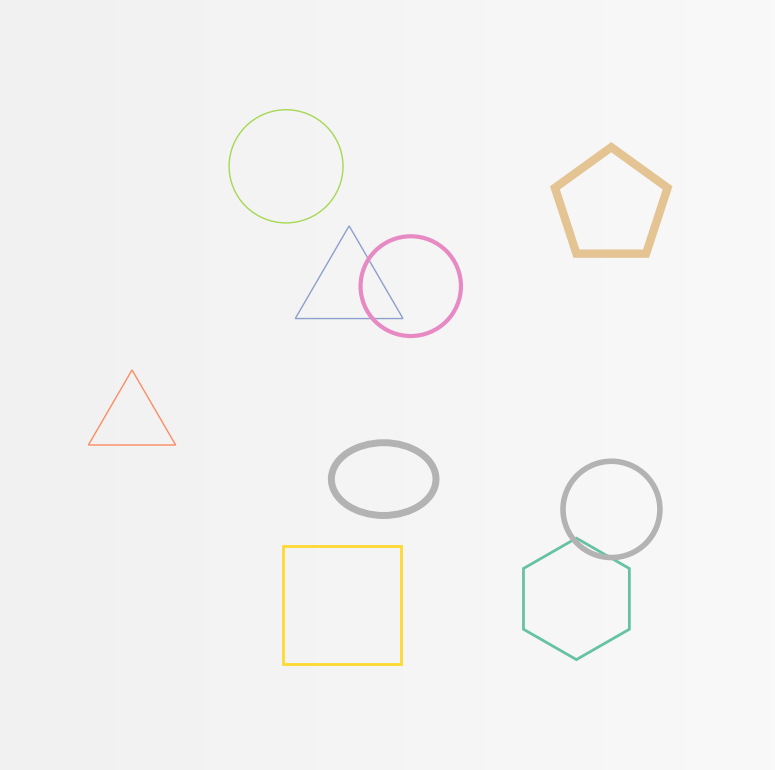[{"shape": "hexagon", "thickness": 1, "radius": 0.39, "center": [0.744, 0.222]}, {"shape": "triangle", "thickness": 0.5, "radius": 0.32, "center": [0.17, 0.455]}, {"shape": "triangle", "thickness": 0.5, "radius": 0.4, "center": [0.45, 0.626]}, {"shape": "circle", "thickness": 1.5, "radius": 0.32, "center": [0.53, 0.628]}, {"shape": "circle", "thickness": 0.5, "radius": 0.37, "center": [0.369, 0.784]}, {"shape": "square", "thickness": 1, "radius": 0.38, "center": [0.441, 0.215]}, {"shape": "pentagon", "thickness": 3, "radius": 0.38, "center": [0.789, 0.732]}, {"shape": "oval", "thickness": 2.5, "radius": 0.34, "center": [0.495, 0.378]}, {"shape": "circle", "thickness": 2, "radius": 0.31, "center": [0.789, 0.338]}]